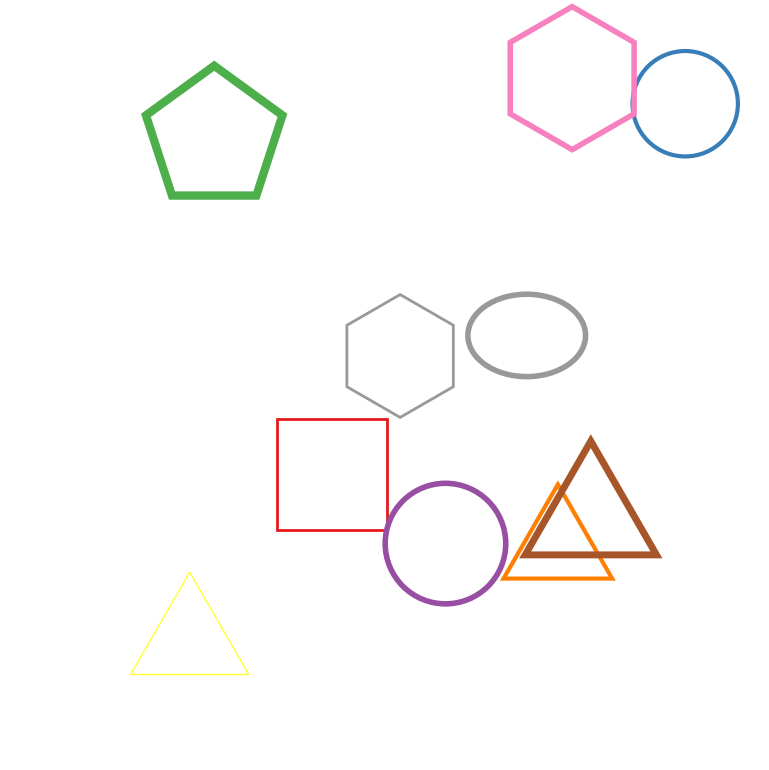[{"shape": "square", "thickness": 1, "radius": 0.36, "center": [0.431, 0.384]}, {"shape": "circle", "thickness": 1.5, "radius": 0.34, "center": [0.89, 0.865]}, {"shape": "pentagon", "thickness": 3, "radius": 0.47, "center": [0.278, 0.821]}, {"shape": "circle", "thickness": 2, "radius": 0.39, "center": [0.579, 0.294]}, {"shape": "triangle", "thickness": 1.5, "radius": 0.41, "center": [0.724, 0.289]}, {"shape": "triangle", "thickness": 0.5, "radius": 0.44, "center": [0.246, 0.168]}, {"shape": "triangle", "thickness": 2.5, "radius": 0.49, "center": [0.767, 0.329]}, {"shape": "hexagon", "thickness": 2, "radius": 0.46, "center": [0.743, 0.899]}, {"shape": "hexagon", "thickness": 1, "radius": 0.4, "center": [0.52, 0.538]}, {"shape": "oval", "thickness": 2, "radius": 0.38, "center": [0.684, 0.564]}]